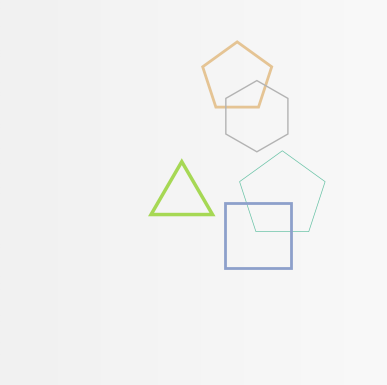[{"shape": "pentagon", "thickness": 0.5, "radius": 0.58, "center": [0.729, 0.492]}, {"shape": "square", "thickness": 2, "radius": 0.43, "center": [0.667, 0.389]}, {"shape": "triangle", "thickness": 2.5, "radius": 0.46, "center": [0.469, 0.489]}, {"shape": "pentagon", "thickness": 2, "radius": 0.47, "center": [0.612, 0.798]}, {"shape": "hexagon", "thickness": 1, "radius": 0.46, "center": [0.663, 0.698]}]